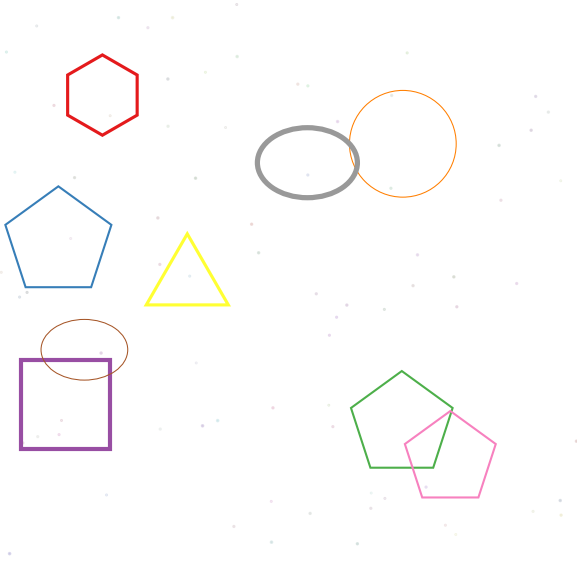[{"shape": "hexagon", "thickness": 1.5, "radius": 0.35, "center": [0.177, 0.835]}, {"shape": "pentagon", "thickness": 1, "radius": 0.48, "center": [0.101, 0.58]}, {"shape": "pentagon", "thickness": 1, "radius": 0.46, "center": [0.696, 0.264]}, {"shape": "square", "thickness": 2, "radius": 0.38, "center": [0.114, 0.299]}, {"shape": "circle", "thickness": 0.5, "radius": 0.46, "center": [0.698, 0.75]}, {"shape": "triangle", "thickness": 1.5, "radius": 0.41, "center": [0.324, 0.512]}, {"shape": "oval", "thickness": 0.5, "radius": 0.38, "center": [0.146, 0.393]}, {"shape": "pentagon", "thickness": 1, "radius": 0.41, "center": [0.78, 0.205]}, {"shape": "oval", "thickness": 2.5, "radius": 0.43, "center": [0.532, 0.717]}]